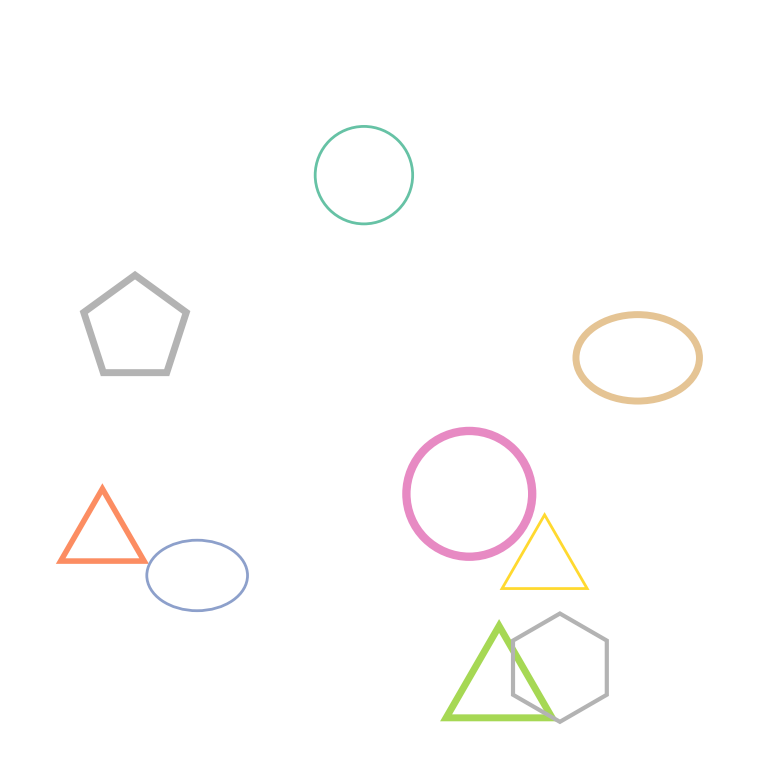[{"shape": "circle", "thickness": 1, "radius": 0.32, "center": [0.473, 0.773]}, {"shape": "triangle", "thickness": 2, "radius": 0.31, "center": [0.133, 0.303]}, {"shape": "oval", "thickness": 1, "radius": 0.33, "center": [0.256, 0.253]}, {"shape": "circle", "thickness": 3, "radius": 0.41, "center": [0.609, 0.359]}, {"shape": "triangle", "thickness": 2.5, "radius": 0.4, "center": [0.648, 0.107]}, {"shape": "triangle", "thickness": 1, "radius": 0.32, "center": [0.707, 0.268]}, {"shape": "oval", "thickness": 2.5, "radius": 0.4, "center": [0.828, 0.535]}, {"shape": "pentagon", "thickness": 2.5, "radius": 0.35, "center": [0.175, 0.573]}, {"shape": "hexagon", "thickness": 1.5, "radius": 0.35, "center": [0.727, 0.133]}]